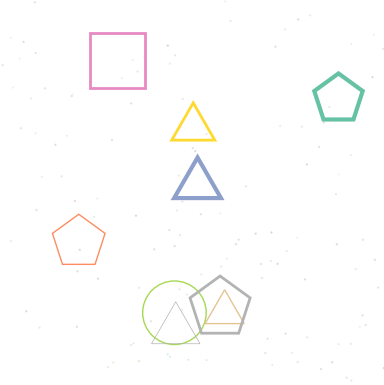[{"shape": "pentagon", "thickness": 3, "radius": 0.33, "center": [0.879, 0.743]}, {"shape": "pentagon", "thickness": 1, "radius": 0.36, "center": [0.205, 0.372]}, {"shape": "triangle", "thickness": 3, "radius": 0.35, "center": [0.513, 0.521]}, {"shape": "square", "thickness": 2, "radius": 0.36, "center": [0.304, 0.842]}, {"shape": "circle", "thickness": 1, "radius": 0.41, "center": [0.453, 0.188]}, {"shape": "triangle", "thickness": 2, "radius": 0.32, "center": [0.502, 0.668]}, {"shape": "triangle", "thickness": 1, "radius": 0.29, "center": [0.584, 0.189]}, {"shape": "pentagon", "thickness": 2, "radius": 0.41, "center": [0.572, 0.201]}, {"shape": "triangle", "thickness": 0.5, "radius": 0.36, "center": [0.456, 0.144]}]